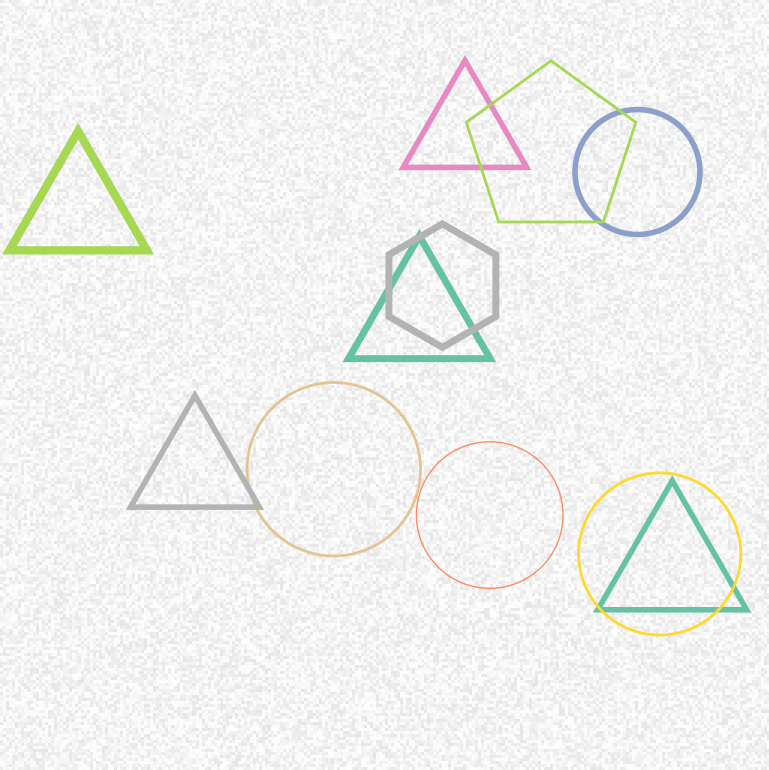[{"shape": "triangle", "thickness": 2, "radius": 0.56, "center": [0.873, 0.264]}, {"shape": "triangle", "thickness": 2.5, "radius": 0.53, "center": [0.545, 0.587]}, {"shape": "circle", "thickness": 0.5, "radius": 0.48, "center": [0.636, 0.331]}, {"shape": "circle", "thickness": 2, "radius": 0.41, "center": [0.828, 0.777]}, {"shape": "triangle", "thickness": 2, "radius": 0.46, "center": [0.604, 0.829]}, {"shape": "triangle", "thickness": 3, "radius": 0.52, "center": [0.101, 0.726]}, {"shape": "pentagon", "thickness": 1, "radius": 0.58, "center": [0.716, 0.805]}, {"shape": "circle", "thickness": 1, "radius": 0.53, "center": [0.857, 0.281]}, {"shape": "circle", "thickness": 1, "radius": 0.56, "center": [0.433, 0.391]}, {"shape": "triangle", "thickness": 2, "radius": 0.48, "center": [0.253, 0.39]}, {"shape": "hexagon", "thickness": 2.5, "radius": 0.4, "center": [0.575, 0.629]}]